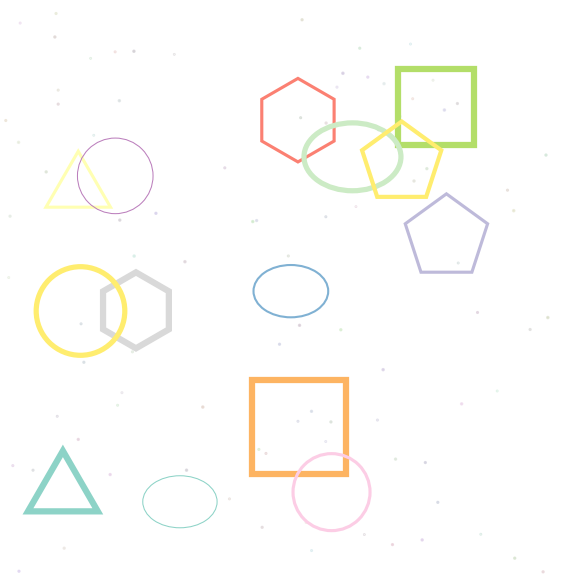[{"shape": "triangle", "thickness": 3, "radius": 0.35, "center": [0.109, 0.149]}, {"shape": "oval", "thickness": 0.5, "radius": 0.32, "center": [0.312, 0.13]}, {"shape": "triangle", "thickness": 1.5, "radius": 0.32, "center": [0.135, 0.673]}, {"shape": "pentagon", "thickness": 1.5, "radius": 0.37, "center": [0.773, 0.588]}, {"shape": "hexagon", "thickness": 1.5, "radius": 0.36, "center": [0.516, 0.791]}, {"shape": "oval", "thickness": 1, "radius": 0.32, "center": [0.504, 0.495]}, {"shape": "square", "thickness": 3, "radius": 0.41, "center": [0.517, 0.259]}, {"shape": "square", "thickness": 3, "radius": 0.33, "center": [0.756, 0.814]}, {"shape": "circle", "thickness": 1.5, "radius": 0.33, "center": [0.574, 0.147]}, {"shape": "hexagon", "thickness": 3, "radius": 0.33, "center": [0.235, 0.462]}, {"shape": "circle", "thickness": 0.5, "radius": 0.33, "center": [0.2, 0.695]}, {"shape": "oval", "thickness": 2.5, "radius": 0.42, "center": [0.61, 0.728]}, {"shape": "pentagon", "thickness": 2, "radius": 0.36, "center": [0.696, 0.717]}, {"shape": "circle", "thickness": 2.5, "radius": 0.38, "center": [0.139, 0.461]}]